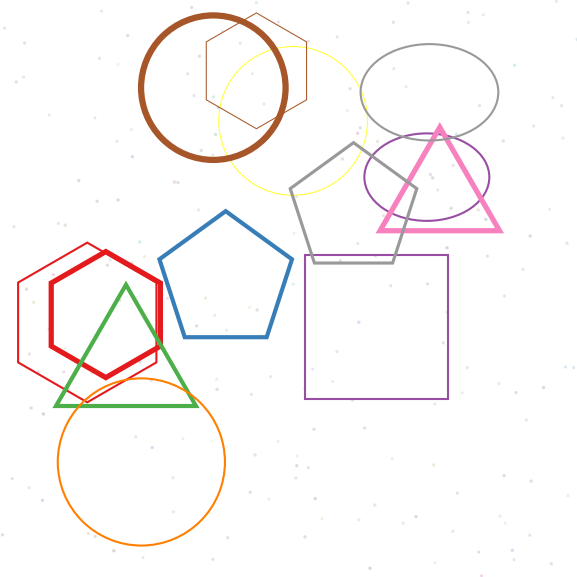[{"shape": "hexagon", "thickness": 2.5, "radius": 0.55, "center": [0.183, 0.454]}, {"shape": "hexagon", "thickness": 1, "radius": 0.69, "center": [0.151, 0.441]}, {"shape": "pentagon", "thickness": 2, "radius": 0.6, "center": [0.391, 0.513]}, {"shape": "triangle", "thickness": 2, "radius": 0.7, "center": [0.218, 0.366]}, {"shape": "square", "thickness": 1, "radius": 0.62, "center": [0.652, 0.433]}, {"shape": "oval", "thickness": 1, "radius": 0.54, "center": [0.739, 0.692]}, {"shape": "circle", "thickness": 1, "radius": 0.72, "center": [0.245, 0.199]}, {"shape": "circle", "thickness": 0.5, "radius": 0.64, "center": [0.508, 0.79]}, {"shape": "circle", "thickness": 3, "radius": 0.63, "center": [0.369, 0.847]}, {"shape": "hexagon", "thickness": 0.5, "radius": 0.5, "center": [0.444, 0.876]}, {"shape": "triangle", "thickness": 2.5, "radius": 0.6, "center": [0.762, 0.659]}, {"shape": "oval", "thickness": 1, "radius": 0.6, "center": [0.744, 0.839]}, {"shape": "pentagon", "thickness": 1.5, "radius": 0.58, "center": [0.612, 0.637]}]